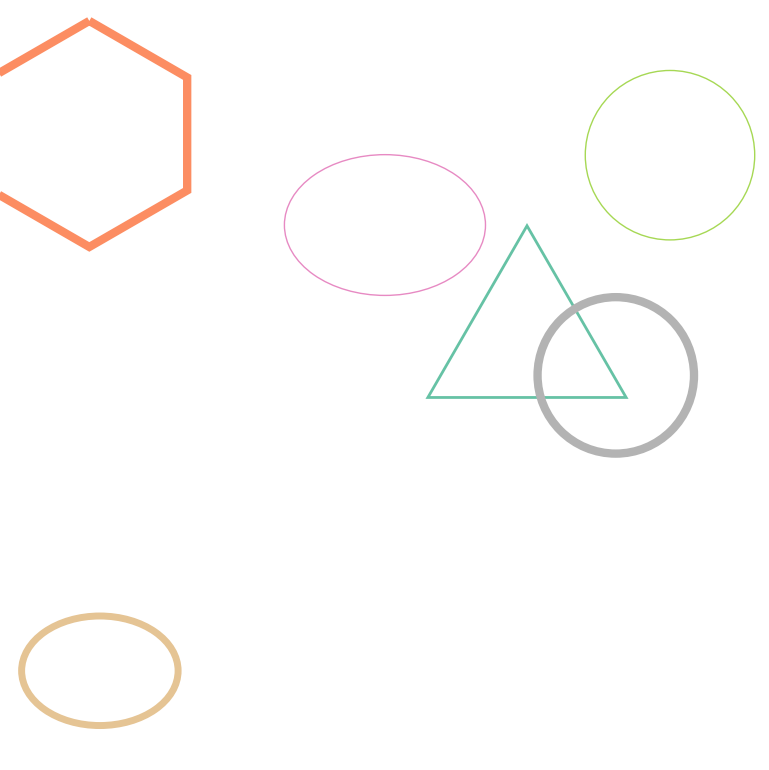[{"shape": "triangle", "thickness": 1, "radius": 0.74, "center": [0.684, 0.558]}, {"shape": "hexagon", "thickness": 3, "radius": 0.73, "center": [0.116, 0.826]}, {"shape": "oval", "thickness": 0.5, "radius": 0.65, "center": [0.5, 0.708]}, {"shape": "circle", "thickness": 0.5, "radius": 0.55, "center": [0.87, 0.798]}, {"shape": "oval", "thickness": 2.5, "radius": 0.51, "center": [0.13, 0.129]}, {"shape": "circle", "thickness": 3, "radius": 0.51, "center": [0.8, 0.512]}]